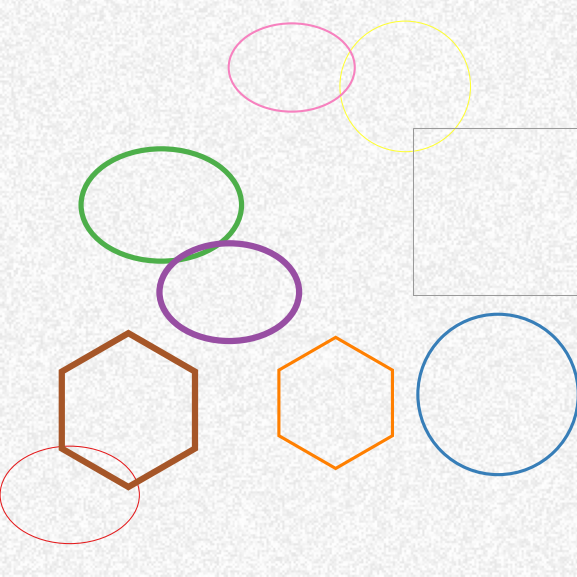[{"shape": "oval", "thickness": 0.5, "radius": 0.6, "center": [0.121, 0.142]}, {"shape": "circle", "thickness": 1.5, "radius": 0.69, "center": [0.862, 0.316]}, {"shape": "oval", "thickness": 2.5, "radius": 0.69, "center": [0.279, 0.644]}, {"shape": "oval", "thickness": 3, "radius": 0.6, "center": [0.397, 0.493]}, {"shape": "hexagon", "thickness": 1.5, "radius": 0.57, "center": [0.581, 0.301]}, {"shape": "circle", "thickness": 0.5, "radius": 0.57, "center": [0.702, 0.85]}, {"shape": "hexagon", "thickness": 3, "radius": 0.67, "center": [0.222, 0.289]}, {"shape": "oval", "thickness": 1, "radius": 0.55, "center": [0.505, 0.882]}, {"shape": "square", "thickness": 0.5, "radius": 0.72, "center": [0.861, 0.633]}]